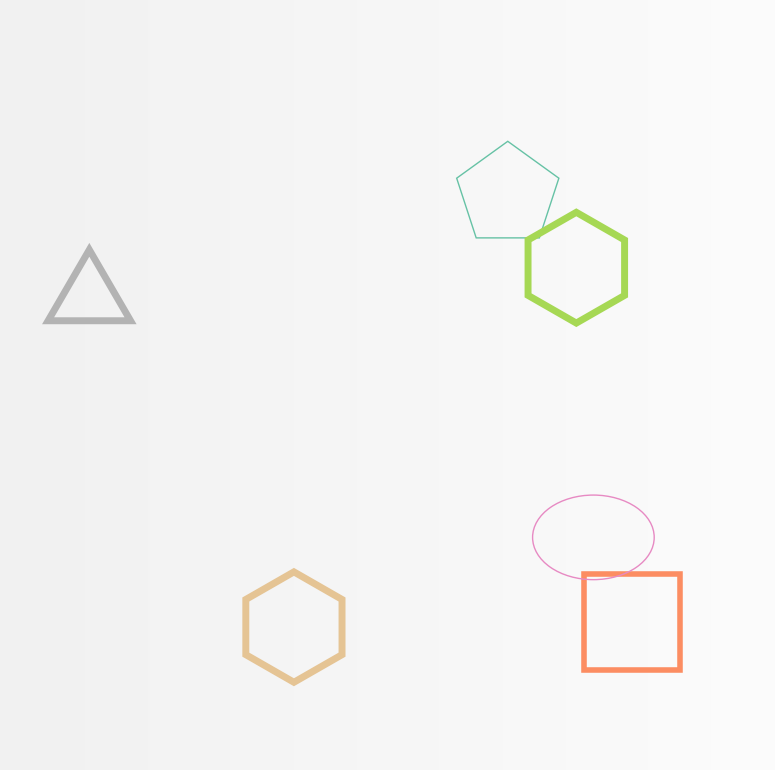[{"shape": "pentagon", "thickness": 0.5, "radius": 0.35, "center": [0.655, 0.747]}, {"shape": "square", "thickness": 2, "radius": 0.31, "center": [0.815, 0.193]}, {"shape": "oval", "thickness": 0.5, "radius": 0.39, "center": [0.766, 0.302]}, {"shape": "hexagon", "thickness": 2.5, "radius": 0.36, "center": [0.744, 0.652]}, {"shape": "hexagon", "thickness": 2.5, "radius": 0.36, "center": [0.379, 0.186]}, {"shape": "triangle", "thickness": 2.5, "radius": 0.31, "center": [0.115, 0.614]}]